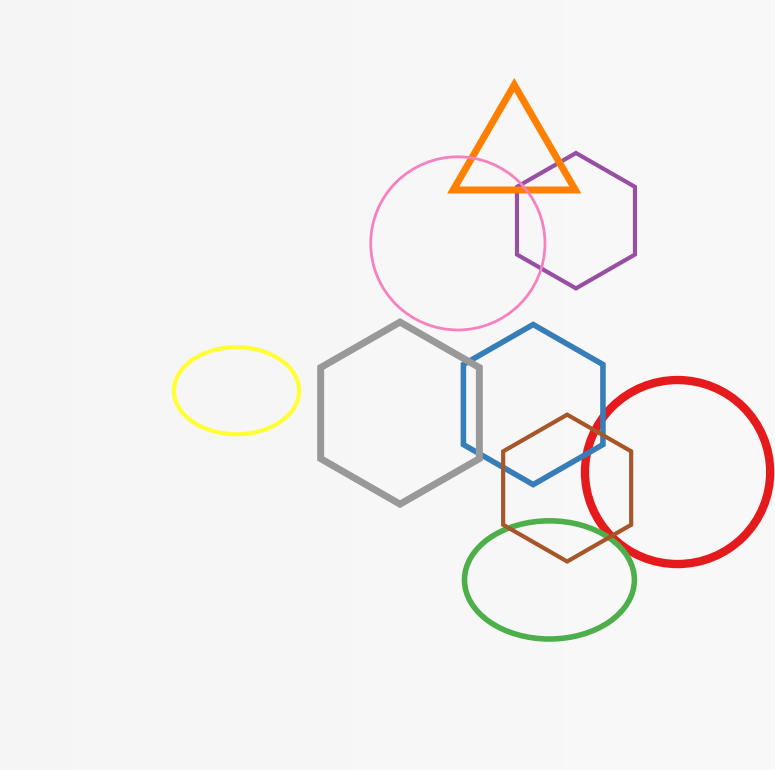[{"shape": "circle", "thickness": 3, "radius": 0.6, "center": [0.874, 0.387]}, {"shape": "hexagon", "thickness": 2, "radius": 0.52, "center": [0.688, 0.475]}, {"shape": "oval", "thickness": 2, "radius": 0.55, "center": [0.709, 0.247]}, {"shape": "hexagon", "thickness": 1.5, "radius": 0.44, "center": [0.743, 0.713]}, {"shape": "triangle", "thickness": 2.5, "radius": 0.46, "center": [0.664, 0.799]}, {"shape": "oval", "thickness": 1.5, "radius": 0.4, "center": [0.305, 0.493]}, {"shape": "hexagon", "thickness": 1.5, "radius": 0.48, "center": [0.732, 0.366]}, {"shape": "circle", "thickness": 1, "radius": 0.56, "center": [0.591, 0.684]}, {"shape": "hexagon", "thickness": 2.5, "radius": 0.59, "center": [0.516, 0.463]}]